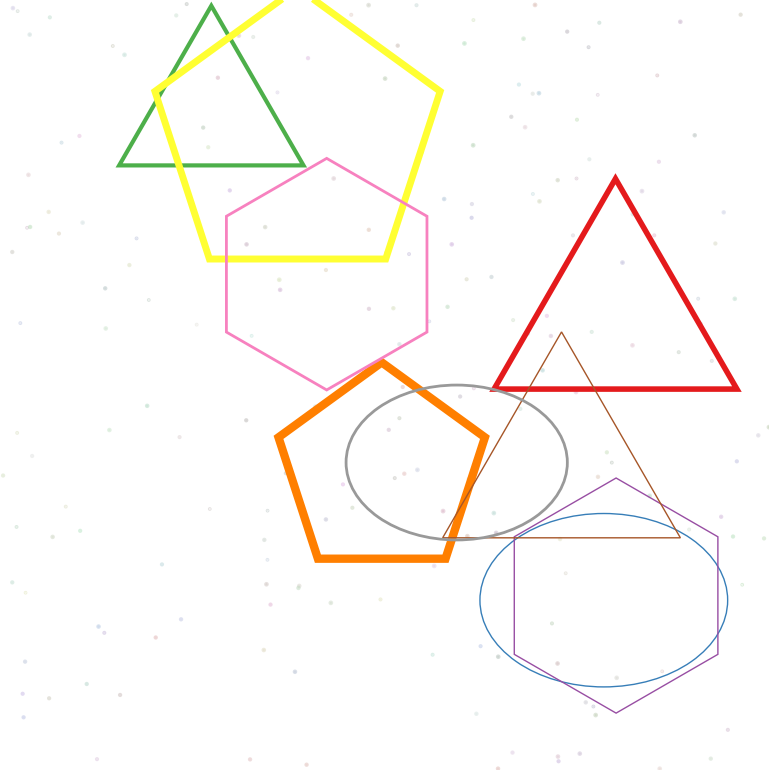[{"shape": "triangle", "thickness": 2, "radius": 0.91, "center": [0.799, 0.586]}, {"shape": "oval", "thickness": 0.5, "radius": 0.8, "center": [0.784, 0.221]}, {"shape": "triangle", "thickness": 1.5, "radius": 0.69, "center": [0.274, 0.854]}, {"shape": "hexagon", "thickness": 0.5, "radius": 0.76, "center": [0.8, 0.227]}, {"shape": "pentagon", "thickness": 3, "radius": 0.7, "center": [0.496, 0.388]}, {"shape": "pentagon", "thickness": 2.5, "radius": 0.97, "center": [0.386, 0.821]}, {"shape": "triangle", "thickness": 0.5, "radius": 0.89, "center": [0.729, 0.391]}, {"shape": "hexagon", "thickness": 1, "radius": 0.75, "center": [0.424, 0.644]}, {"shape": "oval", "thickness": 1, "radius": 0.72, "center": [0.593, 0.399]}]